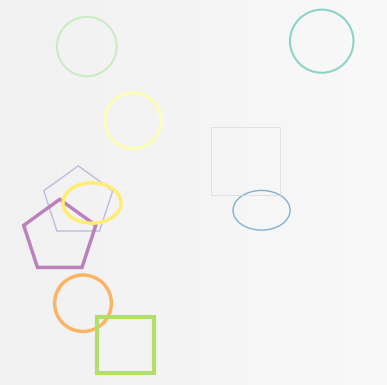[{"shape": "circle", "thickness": 1.5, "radius": 0.41, "center": [0.83, 0.893]}, {"shape": "circle", "thickness": 2, "radius": 0.36, "center": [0.343, 0.686]}, {"shape": "pentagon", "thickness": 1, "radius": 0.47, "center": [0.202, 0.476]}, {"shape": "oval", "thickness": 1, "radius": 0.37, "center": [0.675, 0.454]}, {"shape": "circle", "thickness": 2.5, "radius": 0.37, "center": [0.214, 0.212]}, {"shape": "square", "thickness": 3, "radius": 0.36, "center": [0.324, 0.105]}, {"shape": "square", "thickness": 0.5, "radius": 0.45, "center": [0.634, 0.582]}, {"shape": "pentagon", "thickness": 2.5, "radius": 0.49, "center": [0.154, 0.384]}, {"shape": "circle", "thickness": 1.5, "radius": 0.39, "center": [0.224, 0.879]}, {"shape": "oval", "thickness": 2.5, "radius": 0.37, "center": [0.237, 0.473]}]